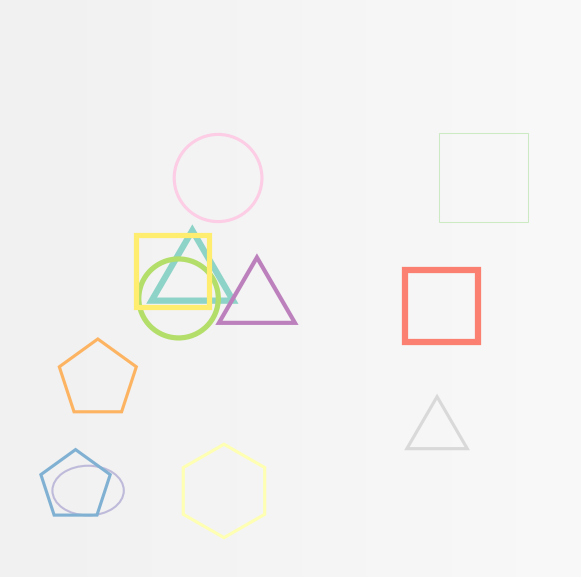[{"shape": "triangle", "thickness": 3, "radius": 0.4, "center": [0.331, 0.519]}, {"shape": "hexagon", "thickness": 1.5, "radius": 0.4, "center": [0.385, 0.149]}, {"shape": "oval", "thickness": 1, "radius": 0.31, "center": [0.152, 0.15]}, {"shape": "square", "thickness": 3, "radius": 0.31, "center": [0.76, 0.469]}, {"shape": "pentagon", "thickness": 1.5, "radius": 0.31, "center": [0.13, 0.158]}, {"shape": "pentagon", "thickness": 1.5, "radius": 0.35, "center": [0.168, 0.342]}, {"shape": "circle", "thickness": 2.5, "radius": 0.34, "center": [0.307, 0.482]}, {"shape": "circle", "thickness": 1.5, "radius": 0.38, "center": [0.375, 0.691]}, {"shape": "triangle", "thickness": 1.5, "radius": 0.3, "center": [0.752, 0.252]}, {"shape": "triangle", "thickness": 2, "radius": 0.38, "center": [0.442, 0.478]}, {"shape": "square", "thickness": 0.5, "radius": 0.38, "center": [0.832, 0.692]}, {"shape": "square", "thickness": 2.5, "radius": 0.31, "center": [0.297, 0.53]}]